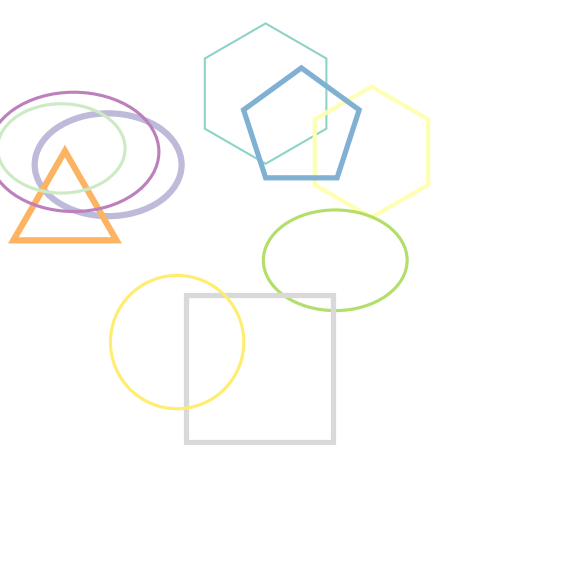[{"shape": "hexagon", "thickness": 1, "radius": 0.61, "center": [0.46, 0.837]}, {"shape": "hexagon", "thickness": 2, "radius": 0.57, "center": [0.643, 0.736]}, {"shape": "oval", "thickness": 3, "radius": 0.64, "center": [0.187, 0.714]}, {"shape": "pentagon", "thickness": 2.5, "radius": 0.53, "center": [0.522, 0.776]}, {"shape": "triangle", "thickness": 3, "radius": 0.52, "center": [0.112, 0.635]}, {"shape": "oval", "thickness": 1.5, "radius": 0.62, "center": [0.581, 0.548]}, {"shape": "square", "thickness": 2.5, "radius": 0.64, "center": [0.449, 0.361]}, {"shape": "oval", "thickness": 1.5, "radius": 0.74, "center": [0.128, 0.736]}, {"shape": "oval", "thickness": 1.5, "radius": 0.55, "center": [0.106, 0.742]}, {"shape": "circle", "thickness": 1.5, "radius": 0.58, "center": [0.307, 0.407]}]